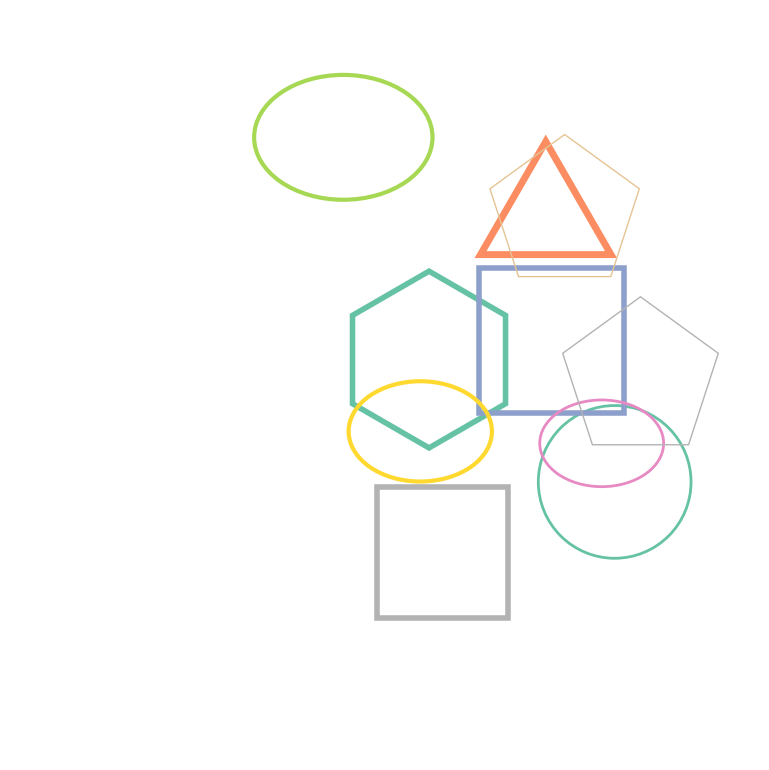[{"shape": "circle", "thickness": 1, "radius": 0.5, "center": [0.798, 0.374]}, {"shape": "hexagon", "thickness": 2, "radius": 0.57, "center": [0.557, 0.533]}, {"shape": "triangle", "thickness": 2.5, "radius": 0.49, "center": [0.709, 0.718]}, {"shape": "square", "thickness": 2, "radius": 0.47, "center": [0.716, 0.558]}, {"shape": "oval", "thickness": 1, "radius": 0.4, "center": [0.781, 0.424]}, {"shape": "oval", "thickness": 1.5, "radius": 0.58, "center": [0.446, 0.822]}, {"shape": "oval", "thickness": 1.5, "radius": 0.47, "center": [0.546, 0.44]}, {"shape": "pentagon", "thickness": 0.5, "radius": 0.51, "center": [0.733, 0.723]}, {"shape": "square", "thickness": 2, "radius": 0.42, "center": [0.574, 0.283]}, {"shape": "pentagon", "thickness": 0.5, "radius": 0.53, "center": [0.832, 0.508]}]